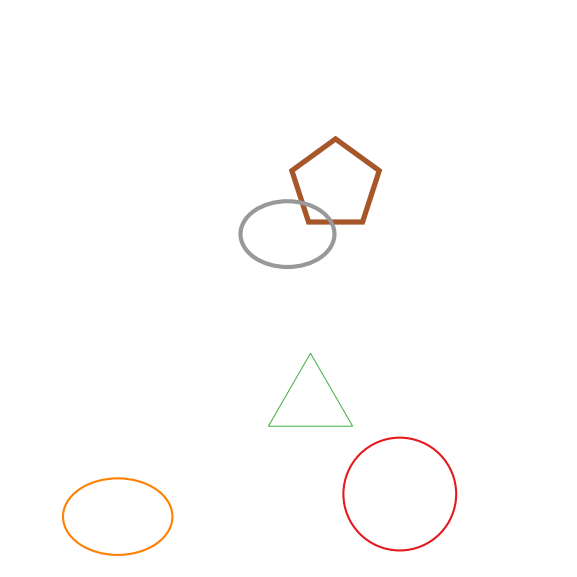[{"shape": "circle", "thickness": 1, "radius": 0.49, "center": [0.692, 0.144]}, {"shape": "triangle", "thickness": 0.5, "radius": 0.42, "center": [0.538, 0.303]}, {"shape": "oval", "thickness": 1, "radius": 0.47, "center": [0.204, 0.105]}, {"shape": "pentagon", "thickness": 2.5, "radius": 0.4, "center": [0.581, 0.679]}, {"shape": "oval", "thickness": 2, "radius": 0.41, "center": [0.498, 0.594]}]